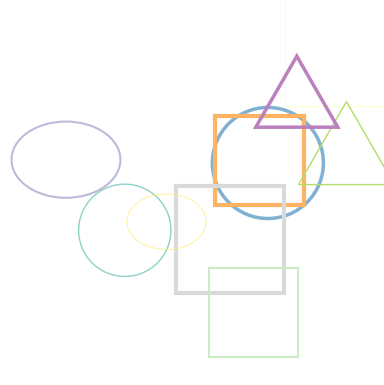[{"shape": "circle", "thickness": 1, "radius": 0.6, "center": [0.324, 0.402]}, {"shape": "square", "thickness": 0.5, "radius": 0.71, "center": [0.883, 0.868]}, {"shape": "oval", "thickness": 1.5, "radius": 0.71, "center": [0.171, 0.585]}, {"shape": "circle", "thickness": 2.5, "radius": 0.72, "center": [0.696, 0.577]}, {"shape": "square", "thickness": 3, "radius": 0.57, "center": [0.674, 0.583]}, {"shape": "triangle", "thickness": 1, "radius": 0.72, "center": [0.9, 0.592]}, {"shape": "square", "thickness": 3, "radius": 0.7, "center": [0.597, 0.378]}, {"shape": "triangle", "thickness": 2.5, "radius": 0.61, "center": [0.771, 0.731]}, {"shape": "square", "thickness": 1.5, "radius": 0.58, "center": [0.658, 0.188]}, {"shape": "oval", "thickness": 0.5, "radius": 0.51, "center": [0.432, 0.424]}]